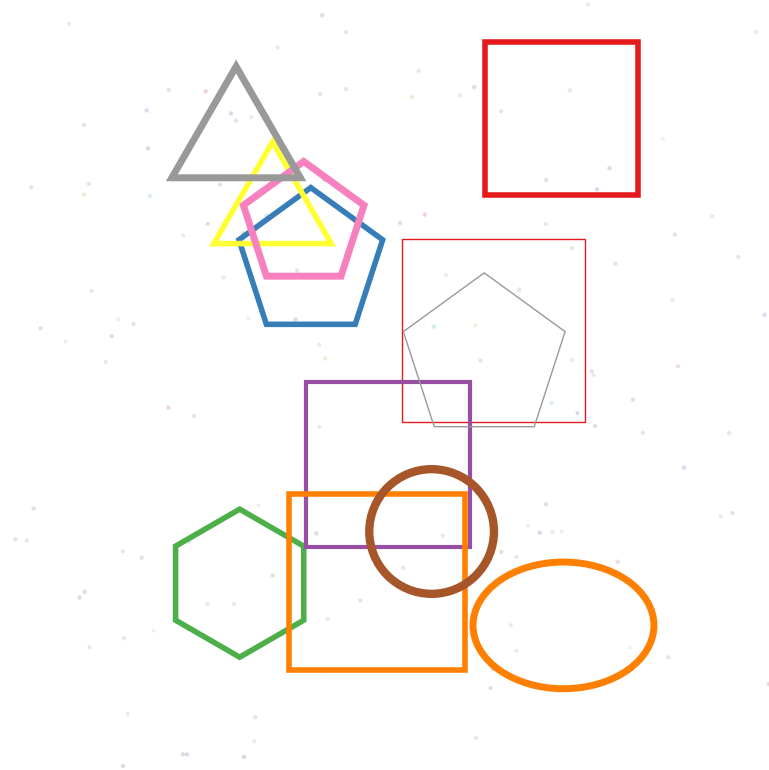[{"shape": "square", "thickness": 0.5, "radius": 0.59, "center": [0.641, 0.571]}, {"shape": "square", "thickness": 2, "radius": 0.5, "center": [0.729, 0.846]}, {"shape": "pentagon", "thickness": 2, "radius": 0.49, "center": [0.404, 0.658]}, {"shape": "hexagon", "thickness": 2, "radius": 0.48, "center": [0.311, 0.243]}, {"shape": "square", "thickness": 1.5, "radius": 0.53, "center": [0.504, 0.397]}, {"shape": "oval", "thickness": 2.5, "radius": 0.59, "center": [0.732, 0.188]}, {"shape": "square", "thickness": 2, "radius": 0.57, "center": [0.49, 0.244]}, {"shape": "triangle", "thickness": 2, "radius": 0.44, "center": [0.354, 0.728]}, {"shape": "circle", "thickness": 3, "radius": 0.4, "center": [0.561, 0.31]}, {"shape": "pentagon", "thickness": 2.5, "radius": 0.41, "center": [0.394, 0.708]}, {"shape": "pentagon", "thickness": 0.5, "radius": 0.55, "center": [0.629, 0.535]}, {"shape": "triangle", "thickness": 2.5, "radius": 0.48, "center": [0.307, 0.817]}]